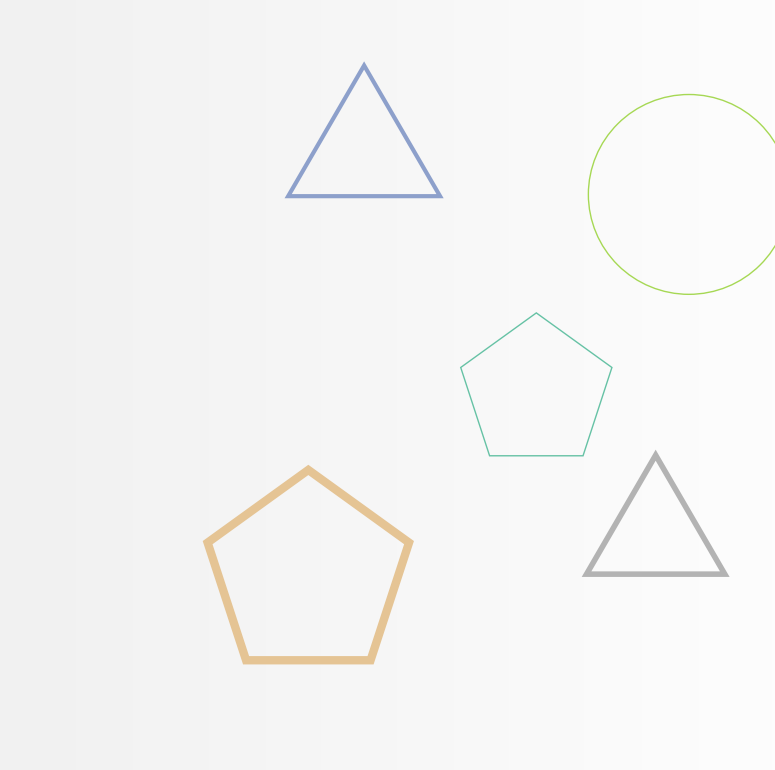[{"shape": "pentagon", "thickness": 0.5, "radius": 0.51, "center": [0.692, 0.491]}, {"shape": "triangle", "thickness": 1.5, "radius": 0.57, "center": [0.47, 0.802]}, {"shape": "circle", "thickness": 0.5, "radius": 0.65, "center": [0.889, 0.748]}, {"shape": "pentagon", "thickness": 3, "radius": 0.68, "center": [0.398, 0.253]}, {"shape": "triangle", "thickness": 2, "radius": 0.51, "center": [0.846, 0.306]}]